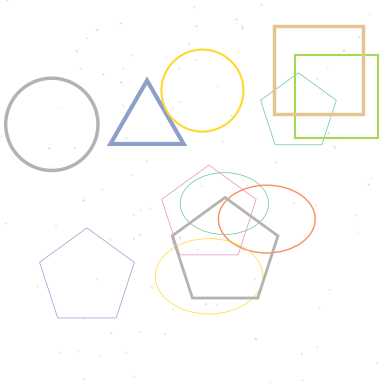[{"shape": "oval", "thickness": 0.5, "radius": 0.57, "center": [0.583, 0.471]}, {"shape": "pentagon", "thickness": 0.5, "radius": 0.52, "center": [0.775, 0.708]}, {"shape": "oval", "thickness": 1, "radius": 0.63, "center": [0.693, 0.431]}, {"shape": "pentagon", "thickness": 0.5, "radius": 0.65, "center": [0.226, 0.279]}, {"shape": "triangle", "thickness": 3, "radius": 0.55, "center": [0.382, 0.681]}, {"shape": "pentagon", "thickness": 0.5, "radius": 0.64, "center": [0.543, 0.442]}, {"shape": "square", "thickness": 1.5, "radius": 0.54, "center": [0.874, 0.75]}, {"shape": "circle", "thickness": 1.5, "radius": 0.53, "center": [0.526, 0.765]}, {"shape": "oval", "thickness": 0.5, "radius": 0.7, "center": [0.543, 0.282]}, {"shape": "square", "thickness": 2.5, "radius": 0.57, "center": [0.828, 0.818]}, {"shape": "pentagon", "thickness": 2, "radius": 0.72, "center": [0.585, 0.343]}, {"shape": "circle", "thickness": 2.5, "radius": 0.6, "center": [0.135, 0.677]}]